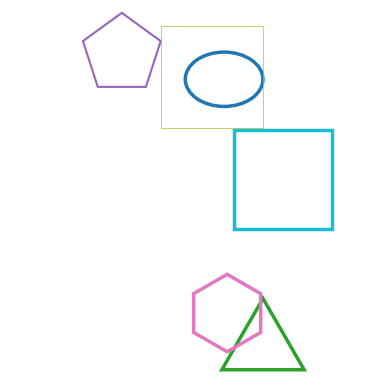[{"shape": "oval", "thickness": 2.5, "radius": 0.5, "center": [0.582, 0.794]}, {"shape": "triangle", "thickness": 2.5, "radius": 0.62, "center": [0.683, 0.101]}, {"shape": "pentagon", "thickness": 1.5, "radius": 0.53, "center": [0.316, 0.86]}, {"shape": "hexagon", "thickness": 2.5, "radius": 0.5, "center": [0.59, 0.187]}, {"shape": "square", "thickness": 0.5, "radius": 0.66, "center": [0.551, 0.801]}, {"shape": "square", "thickness": 2.5, "radius": 0.64, "center": [0.734, 0.534]}]